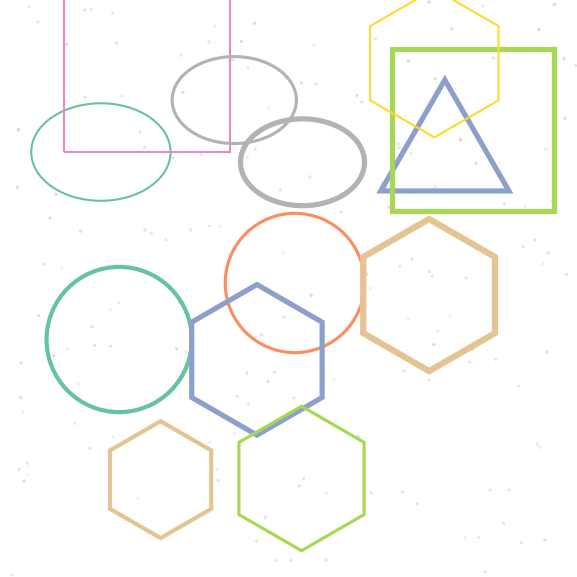[{"shape": "circle", "thickness": 2, "radius": 0.63, "center": [0.206, 0.411]}, {"shape": "oval", "thickness": 1, "radius": 0.6, "center": [0.175, 0.736]}, {"shape": "circle", "thickness": 1.5, "radius": 0.6, "center": [0.511, 0.509]}, {"shape": "hexagon", "thickness": 2.5, "radius": 0.65, "center": [0.445, 0.376]}, {"shape": "triangle", "thickness": 2.5, "radius": 0.64, "center": [0.77, 0.733]}, {"shape": "square", "thickness": 1, "radius": 0.72, "center": [0.254, 0.88]}, {"shape": "hexagon", "thickness": 1.5, "radius": 0.63, "center": [0.522, 0.171]}, {"shape": "square", "thickness": 2.5, "radius": 0.7, "center": [0.819, 0.774]}, {"shape": "hexagon", "thickness": 1, "radius": 0.64, "center": [0.752, 0.89]}, {"shape": "hexagon", "thickness": 2, "radius": 0.51, "center": [0.278, 0.169]}, {"shape": "hexagon", "thickness": 3, "radius": 0.66, "center": [0.743, 0.488]}, {"shape": "oval", "thickness": 1.5, "radius": 0.54, "center": [0.406, 0.826]}, {"shape": "oval", "thickness": 2.5, "radius": 0.54, "center": [0.524, 0.718]}]